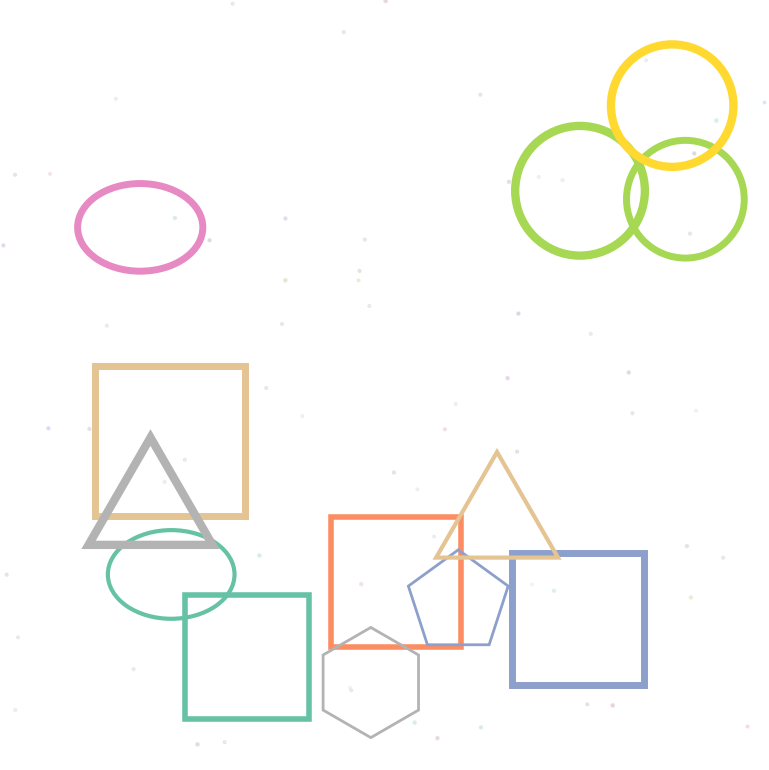[{"shape": "square", "thickness": 2, "radius": 0.4, "center": [0.321, 0.146]}, {"shape": "oval", "thickness": 1.5, "radius": 0.41, "center": [0.222, 0.254]}, {"shape": "square", "thickness": 2, "radius": 0.42, "center": [0.514, 0.244]}, {"shape": "pentagon", "thickness": 1, "radius": 0.34, "center": [0.595, 0.218]}, {"shape": "square", "thickness": 2.5, "radius": 0.43, "center": [0.751, 0.196]}, {"shape": "oval", "thickness": 2.5, "radius": 0.41, "center": [0.182, 0.705]}, {"shape": "circle", "thickness": 2.5, "radius": 0.38, "center": [0.89, 0.741]}, {"shape": "circle", "thickness": 3, "radius": 0.42, "center": [0.753, 0.752]}, {"shape": "circle", "thickness": 3, "radius": 0.4, "center": [0.873, 0.863]}, {"shape": "square", "thickness": 2.5, "radius": 0.49, "center": [0.221, 0.427]}, {"shape": "triangle", "thickness": 1.5, "radius": 0.46, "center": [0.646, 0.322]}, {"shape": "hexagon", "thickness": 1, "radius": 0.36, "center": [0.482, 0.114]}, {"shape": "triangle", "thickness": 3, "radius": 0.46, "center": [0.195, 0.339]}]